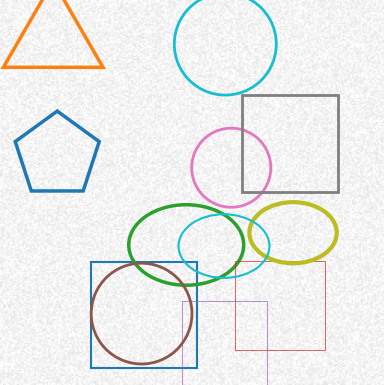[{"shape": "pentagon", "thickness": 2.5, "radius": 0.57, "center": [0.149, 0.597]}, {"shape": "square", "thickness": 1.5, "radius": 0.69, "center": [0.374, 0.182]}, {"shape": "triangle", "thickness": 2.5, "radius": 0.75, "center": [0.138, 0.9]}, {"shape": "oval", "thickness": 2.5, "radius": 0.75, "center": [0.484, 0.364]}, {"shape": "square", "thickness": 0.5, "radius": 0.58, "center": [0.727, 0.206]}, {"shape": "square", "thickness": 0.5, "radius": 0.55, "center": [0.584, 0.107]}, {"shape": "circle", "thickness": 2, "radius": 0.65, "center": [0.368, 0.185]}, {"shape": "circle", "thickness": 2, "radius": 0.51, "center": [0.601, 0.564]}, {"shape": "square", "thickness": 2, "radius": 0.63, "center": [0.753, 0.627]}, {"shape": "oval", "thickness": 3, "radius": 0.57, "center": [0.761, 0.395]}, {"shape": "oval", "thickness": 1.5, "radius": 0.59, "center": [0.582, 0.361]}, {"shape": "circle", "thickness": 2, "radius": 0.66, "center": [0.585, 0.886]}]